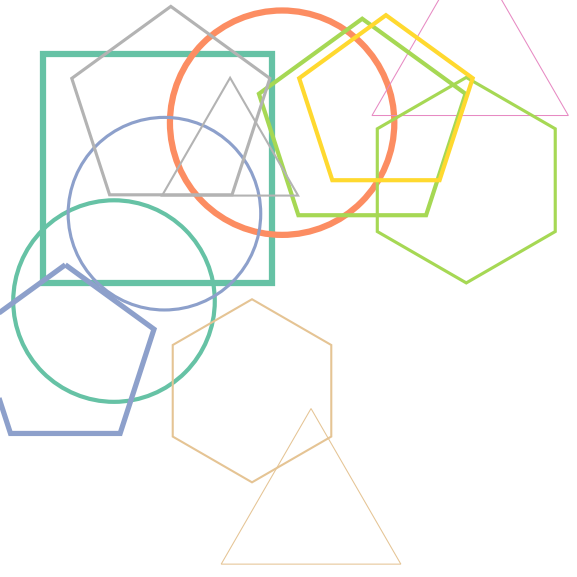[{"shape": "circle", "thickness": 2, "radius": 0.87, "center": [0.197, 0.478]}, {"shape": "square", "thickness": 3, "radius": 0.99, "center": [0.273, 0.707]}, {"shape": "circle", "thickness": 3, "radius": 0.97, "center": [0.489, 0.787]}, {"shape": "circle", "thickness": 1.5, "radius": 0.83, "center": [0.285, 0.629]}, {"shape": "pentagon", "thickness": 2.5, "radius": 0.81, "center": [0.113, 0.379]}, {"shape": "triangle", "thickness": 0.5, "radius": 0.98, "center": [0.814, 0.897]}, {"shape": "pentagon", "thickness": 2, "radius": 0.94, "center": [0.627, 0.779]}, {"shape": "hexagon", "thickness": 1.5, "radius": 0.89, "center": [0.807, 0.687]}, {"shape": "pentagon", "thickness": 2, "radius": 0.79, "center": [0.668, 0.815]}, {"shape": "hexagon", "thickness": 1, "radius": 0.79, "center": [0.436, 0.322]}, {"shape": "triangle", "thickness": 0.5, "radius": 0.9, "center": [0.539, 0.112]}, {"shape": "pentagon", "thickness": 1.5, "radius": 0.9, "center": [0.296, 0.808]}, {"shape": "triangle", "thickness": 1, "radius": 0.68, "center": [0.398, 0.728]}]